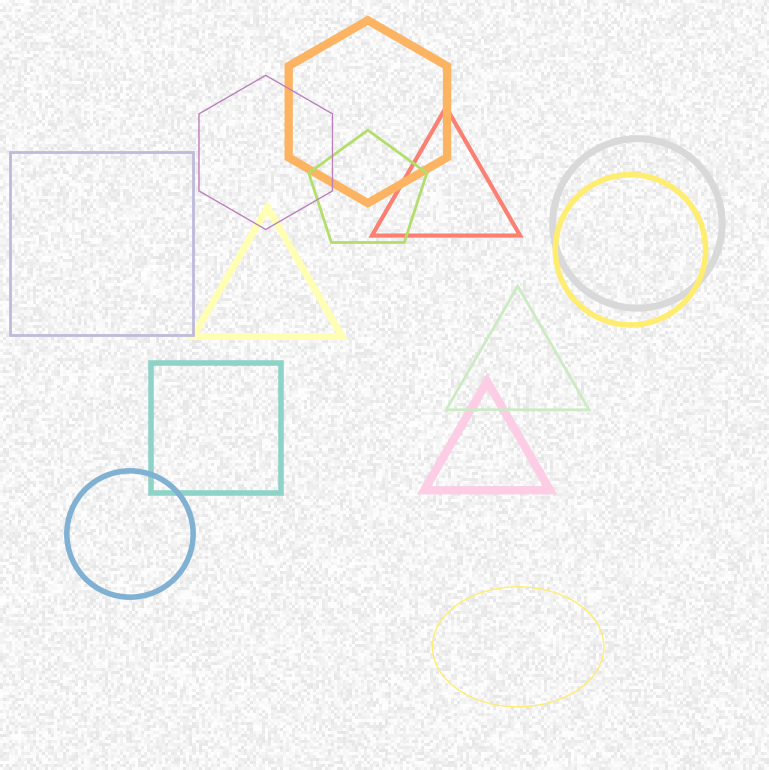[{"shape": "square", "thickness": 2, "radius": 0.42, "center": [0.281, 0.444]}, {"shape": "triangle", "thickness": 2.5, "radius": 0.56, "center": [0.348, 0.619]}, {"shape": "square", "thickness": 1, "radius": 0.59, "center": [0.132, 0.684]}, {"shape": "triangle", "thickness": 1.5, "radius": 0.56, "center": [0.579, 0.75]}, {"shape": "circle", "thickness": 2, "radius": 0.41, "center": [0.169, 0.306]}, {"shape": "hexagon", "thickness": 3, "radius": 0.59, "center": [0.478, 0.855]}, {"shape": "pentagon", "thickness": 1, "radius": 0.4, "center": [0.478, 0.75]}, {"shape": "triangle", "thickness": 3, "radius": 0.47, "center": [0.633, 0.41]}, {"shape": "circle", "thickness": 2.5, "radius": 0.55, "center": [0.828, 0.71]}, {"shape": "hexagon", "thickness": 0.5, "radius": 0.5, "center": [0.345, 0.802]}, {"shape": "triangle", "thickness": 1, "radius": 0.54, "center": [0.672, 0.521]}, {"shape": "oval", "thickness": 0.5, "radius": 0.56, "center": [0.673, 0.16]}, {"shape": "circle", "thickness": 2, "radius": 0.49, "center": [0.819, 0.676]}]